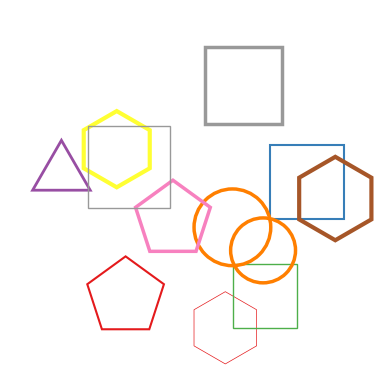[{"shape": "pentagon", "thickness": 1.5, "radius": 0.52, "center": [0.326, 0.229]}, {"shape": "hexagon", "thickness": 0.5, "radius": 0.47, "center": [0.585, 0.149]}, {"shape": "square", "thickness": 1.5, "radius": 0.48, "center": [0.798, 0.528]}, {"shape": "square", "thickness": 1, "radius": 0.42, "center": [0.688, 0.232]}, {"shape": "triangle", "thickness": 2, "radius": 0.43, "center": [0.16, 0.549]}, {"shape": "circle", "thickness": 2.5, "radius": 0.5, "center": [0.604, 0.41]}, {"shape": "circle", "thickness": 2.5, "radius": 0.42, "center": [0.683, 0.35]}, {"shape": "hexagon", "thickness": 3, "radius": 0.5, "center": [0.303, 0.613]}, {"shape": "hexagon", "thickness": 3, "radius": 0.54, "center": [0.871, 0.484]}, {"shape": "pentagon", "thickness": 2.5, "radius": 0.51, "center": [0.449, 0.43]}, {"shape": "square", "thickness": 2.5, "radius": 0.5, "center": [0.633, 0.779]}, {"shape": "square", "thickness": 1, "radius": 0.53, "center": [0.335, 0.567]}]